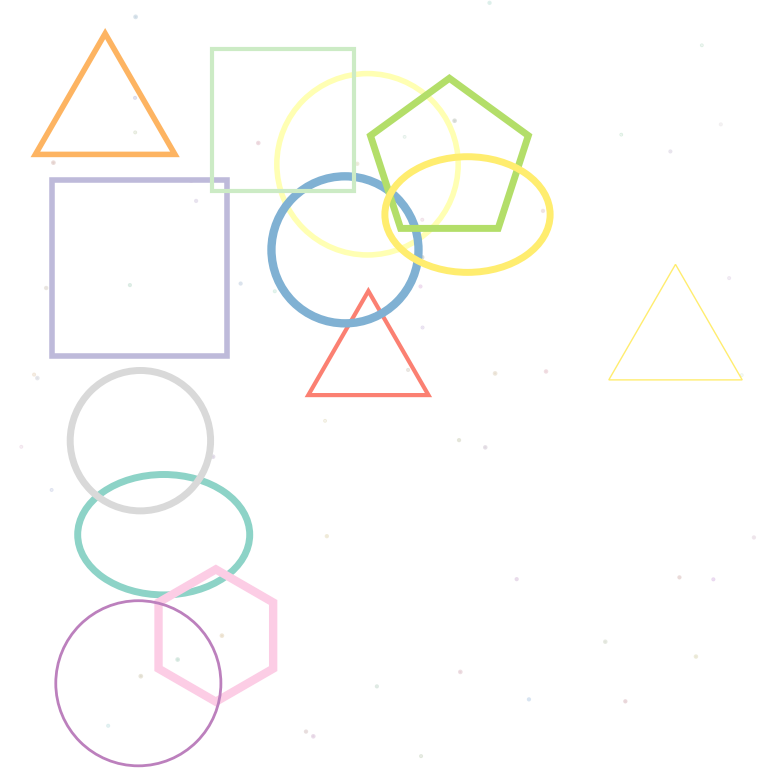[{"shape": "oval", "thickness": 2.5, "radius": 0.56, "center": [0.213, 0.306]}, {"shape": "circle", "thickness": 2, "radius": 0.59, "center": [0.477, 0.787]}, {"shape": "square", "thickness": 2, "radius": 0.57, "center": [0.181, 0.652]}, {"shape": "triangle", "thickness": 1.5, "radius": 0.45, "center": [0.478, 0.532]}, {"shape": "circle", "thickness": 3, "radius": 0.48, "center": [0.448, 0.676]}, {"shape": "triangle", "thickness": 2, "radius": 0.52, "center": [0.137, 0.852]}, {"shape": "pentagon", "thickness": 2.5, "radius": 0.54, "center": [0.584, 0.791]}, {"shape": "hexagon", "thickness": 3, "radius": 0.43, "center": [0.28, 0.175]}, {"shape": "circle", "thickness": 2.5, "radius": 0.46, "center": [0.182, 0.428]}, {"shape": "circle", "thickness": 1, "radius": 0.54, "center": [0.18, 0.113]}, {"shape": "square", "thickness": 1.5, "radius": 0.46, "center": [0.368, 0.844]}, {"shape": "triangle", "thickness": 0.5, "radius": 0.5, "center": [0.877, 0.557]}, {"shape": "oval", "thickness": 2.5, "radius": 0.54, "center": [0.607, 0.721]}]